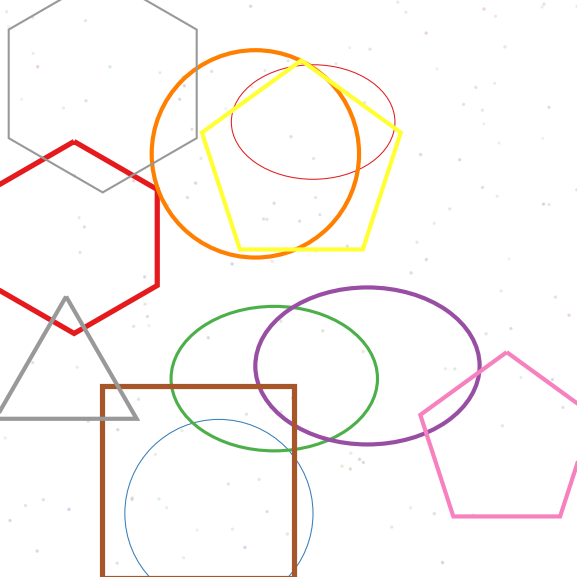[{"shape": "oval", "thickness": 0.5, "radius": 0.71, "center": [0.542, 0.788]}, {"shape": "hexagon", "thickness": 2.5, "radius": 0.83, "center": [0.128, 0.588]}, {"shape": "circle", "thickness": 0.5, "radius": 0.81, "center": [0.379, 0.11]}, {"shape": "oval", "thickness": 1.5, "radius": 0.89, "center": [0.475, 0.344]}, {"shape": "oval", "thickness": 2, "radius": 0.97, "center": [0.636, 0.365]}, {"shape": "circle", "thickness": 2, "radius": 0.9, "center": [0.442, 0.733]}, {"shape": "pentagon", "thickness": 2, "radius": 0.9, "center": [0.522, 0.714]}, {"shape": "square", "thickness": 2.5, "radius": 0.83, "center": [0.342, 0.165]}, {"shape": "pentagon", "thickness": 2, "radius": 0.79, "center": [0.877, 0.232]}, {"shape": "hexagon", "thickness": 1, "radius": 0.94, "center": [0.178, 0.854]}, {"shape": "triangle", "thickness": 2, "radius": 0.71, "center": [0.114, 0.345]}]